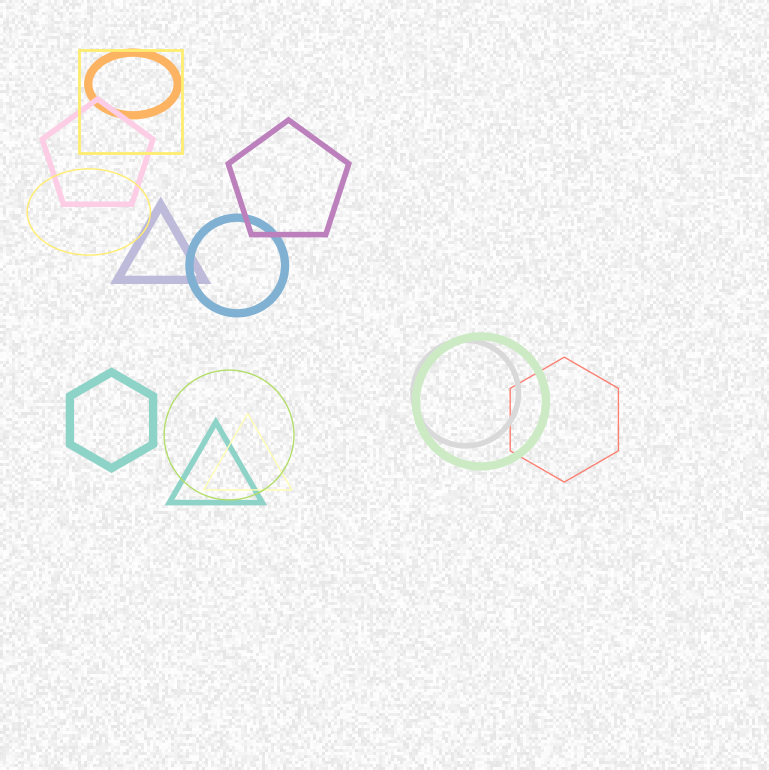[{"shape": "triangle", "thickness": 2, "radius": 0.35, "center": [0.28, 0.382]}, {"shape": "hexagon", "thickness": 3, "radius": 0.31, "center": [0.145, 0.454]}, {"shape": "triangle", "thickness": 0.5, "radius": 0.33, "center": [0.322, 0.397]}, {"shape": "triangle", "thickness": 3, "radius": 0.33, "center": [0.209, 0.669]}, {"shape": "hexagon", "thickness": 0.5, "radius": 0.41, "center": [0.733, 0.455]}, {"shape": "circle", "thickness": 3, "radius": 0.31, "center": [0.308, 0.655]}, {"shape": "oval", "thickness": 3, "radius": 0.29, "center": [0.173, 0.891]}, {"shape": "circle", "thickness": 0.5, "radius": 0.42, "center": [0.297, 0.435]}, {"shape": "pentagon", "thickness": 2, "radius": 0.38, "center": [0.127, 0.796]}, {"shape": "circle", "thickness": 2, "radius": 0.34, "center": [0.605, 0.489]}, {"shape": "pentagon", "thickness": 2, "radius": 0.41, "center": [0.375, 0.762]}, {"shape": "circle", "thickness": 3, "radius": 0.42, "center": [0.625, 0.479]}, {"shape": "oval", "thickness": 0.5, "radius": 0.4, "center": [0.115, 0.725]}, {"shape": "square", "thickness": 1, "radius": 0.33, "center": [0.17, 0.869]}]